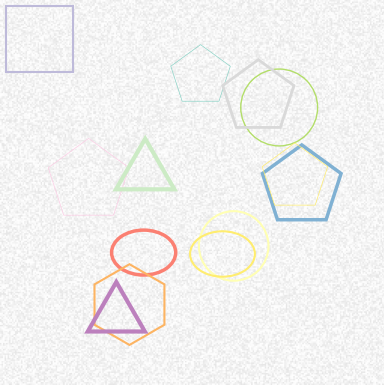[{"shape": "pentagon", "thickness": 0.5, "radius": 0.41, "center": [0.521, 0.803]}, {"shape": "circle", "thickness": 1.5, "radius": 0.45, "center": [0.607, 0.361]}, {"shape": "square", "thickness": 1.5, "radius": 0.43, "center": [0.103, 0.898]}, {"shape": "oval", "thickness": 2.5, "radius": 0.42, "center": [0.373, 0.344]}, {"shape": "pentagon", "thickness": 2.5, "radius": 0.54, "center": [0.784, 0.516]}, {"shape": "hexagon", "thickness": 1.5, "radius": 0.52, "center": [0.336, 0.209]}, {"shape": "circle", "thickness": 1, "radius": 0.5, "center": [0.725, 0.721]}, {"shape": "pentagon", "thickness": 0.5, "radius": 0.55, "center": [0.23, 0.53]}, {"shape": "pentagon", "thickness": 2, "radius": 0.49, "center": [0.671, 0.748]}, {"shape": "triangle", "thickness": 3, "radius": 0.43, "center": [0.302, 0.182]}, {"shape": "triangle", "thickness": 3, "radius": 0.44, "center": [0.377, 0.552]}, {"shape": "pentagon", "thickness": 0.5, "radius": 0.45, "center": [0.766, 0.54]}, {"shape": "oval", "thickness": 1.5, "radius": 0.42, "center": [0.578, 0.34]}]